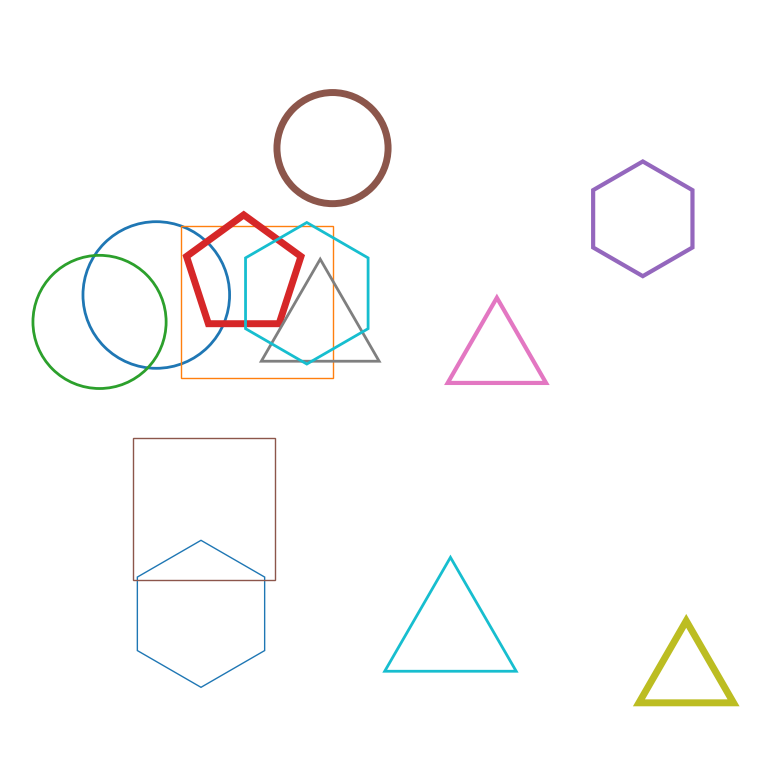[{"shape": "hexagon", "thickness": 0.5, "radius": 0.48, "center": [0.261, 0.203]}, {"shape": "circle", "thickness": 1, "radius": 0.48, "center": [0.203, 0.617]}, {"shape": "square", "thickness": 0.5, "radius": 0.49, "center": [0.334, 0.608]}, {"shape": "circle", "thickness": 1, "radius": 0.43, "center": [0.129, 0.582]}, {"shape": "pentagon", "thickness": 2.5, "radius": 0.39, "center": [0.317, 0.643]}, {"shape": "hexagon", "thickness": 1.5, "radius": 0.37, "center": [0.835, 0.716]}, {"shape": "circle", "thickness": 2.5, "radius": 0.36, "center": [0.432, 0.808]}, {"shape": "square", "thickness": 0.5, "radius": 0.46, "center": [0.265, 0.339]}, {"shape": "triangle", "thickness": 1.5, "radius": 0.37, "center": [0.645, 0.54]}, {"shape": "triangle", "thickness": 1, "radius": 0.44, "center": [0.416, 0.575]}, {"shape": "triangle", "thickness": 2.5, "radius": 0.35, "center": [0.891, 0.123]}, {"shape": "triangle", "thickness": 1, "radius": 0.49, "center": [0.585, 0.178]}, {"shape": "hexagon", "thickness": 1, "radius": 0.46, "center": [0.398, 0.619]}]